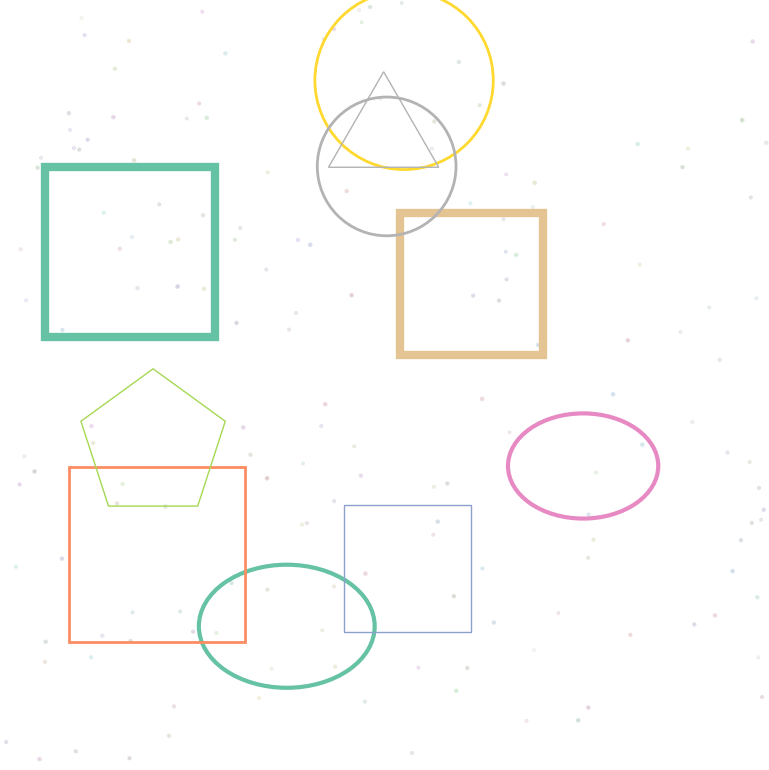[{"shape": "square", "thickness": 3, "radius": 0.55, "center": [0.168, 0.672]}, {"shape": "oval", "thickness": 1.5, "radius": 0.57, "center": [0.372, 0.187]}, {"shape": "square", "thickness": 1, "radius": 0.57, "center": [0.204, 0.28]}, {"shape": "square", "thickness": 0.5, "radius": 0.41, "center": [0.529, 0.262]}, {"shape": "oval", "thickness": 1.5, "radius": 0.49, "center": [0.757, 0.395]}, {"shape": "pentagon", "thickness": 0.5, "radius": 0.49, "center": [0.199, 0.422]}, {"shape": "circle", "thickness": 1, "radius": 0.58, "center": [0.525, 0.896]}, {"shape": "square", "thickness": 3, "radius": 0.46, "center": [0.612, 0.631]}, {"shape": "triangle", "thickness": 0.5, "radius": 0.41, "center": [0.498, 0.824]}, {"shape": "circle", "thickness": 1, "radius": 0.45, "center": [0.502, 0.784]}]